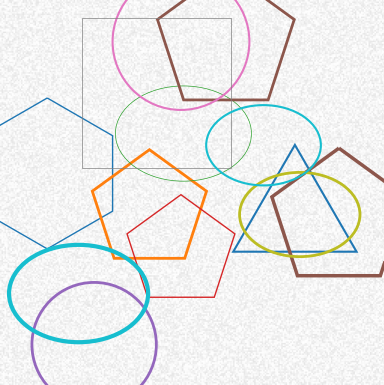[{"shape": "hexagon", "thickness": 1, "radius": 0.98, "center": [0.123, 0.55]}, {"shape": "triangle", "thickness": 1.5, "radius": 0.92, "center": [0.766, 0.439]}, {"shape": "pentagon", "thickness": 2, "radius": 0.78, "center": [0.388, 0.455]}, {"shape": "oval", "thickness": 0.5, "radius": 0.88, "center": [0.476, 0.653]}, {"shape": "pentagon", "thickness": 1, "radius": 0.74, "center": [0.47, 0.347]}, {"shape": "circle", "thickness": 2, "radius": 0.81, "center": [0.244, 0.105]}, {"shape": "pentagon", "thickness": 2, "radius": 0.93, "center": [0.587, 0.892]}, {"shape": "pentagon", "thickness": 2.5, "radius": 0.92, "center": [0.88, 0.432]}, {"shape": "circle", "thickness": 1.5, "radius": 0.89, "center": [0.47, 0.892]}, {"shape": "square", "thickness": 0.5, "radius": 0.97, "center": [0.406, 0.758]}, {"shape": "oval", "thickness": 2, "radius": 0.78, "center": [0.779, 0.443]}, {"shape": "oval", "thickness": 3, "radius": 0.9, "center": [0.204, 0.238]}, {"shape": "oval", "thickness": 1.5, "radius": 0.74, "center": [0.684, 0.623]}]